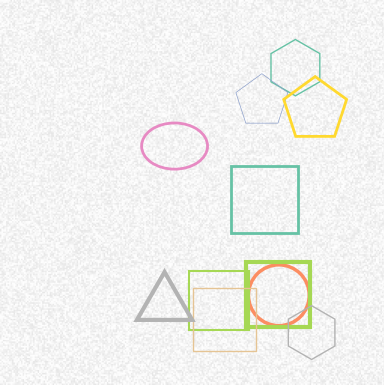[{"shape": "square", "thickness": 2, "radius": 0.44, "center": [0.687, 0.482]}, {"shape": "hexagon", "thickness": 1, "radius": 0.37, "center": [0.767, 0.824]}, {"shape": "circle", "thickness": 2.5, "radius": 0.4, "center": [0.724, 0.233]}, {"shape": "pentagon", "thickness": 0.5, "radius": 0.36, "center": [0.68, 0.738]}, {"shape": "oval", "thickness": 2, "radius": 0.43, "center": [0.453, 0.621]}, {"shape": "square", "thickness": 3, "radius": 0.42, "center": [0.721, 0.235]}, {"shape": "square", "thickness": 1.5, "radius": 0.39, "center": [0.57, 0.22]}, {"shape": "pentagon", "thickness": 2, "radius": 0.43, "center": [0.819, 0.715]}, {"shape": "square", "thickness": 1, "radius": 0.41, "center": [0.584, 0.17]}, {"shape": "triangle", "thickness": 3, "radius": 0.41, "center": [0.427, 0.211]}, {"shape": "hexagon", "thickness": 1, "radius": 0.35, "center": [0.809, 0.136]}]